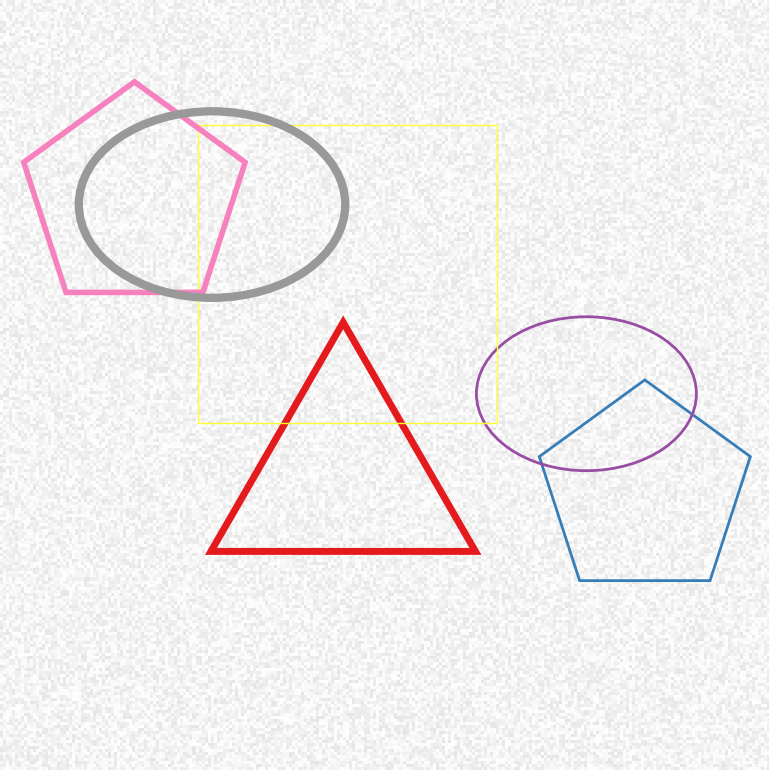[{"shape": "triangle", "thickness": 2.5, "radius": 0.99, "center": [0.446, 0.383]}, {"shape": "pentagon", "thickness": 1, "radius": 0.72, "center": [0.837, 0.363]}, {"shape": "oval", "thickness": 1, "radius": 0.71, "center": [0.762, 0.489]}, {"shape": "square", "thickness": 0.5, "radius": 0.97, "center": [0.452, 0.644]}, {"shape": "pentagon", "thickness": 2, "radius": 0.76, "center": [0.175, 0.743]}, {"shape": "oval", "thickness": 3, "radius": 0.87, "center": [0.275, 0.734]}]